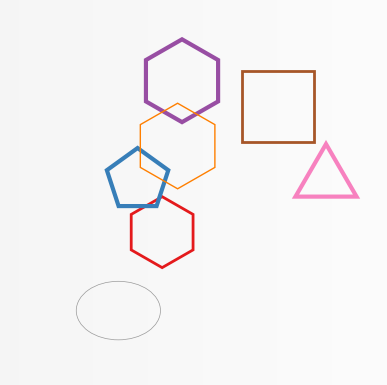[{"shape": "hexagon", "thickness": 2, "radius": 0.46, "center": [0.418, 0.397]}, {"shape": "pentagon", "thickness": 3, "radius": 0.42, "center": [0.355, 0.532]}, {"shape": "hexagon", "thickness": 3, "radius": 0.54, "center": [0.47, 0.79]}, {"shape": "hexagon", "thickness": 1, "radius": 0.56, "center": [0.458, 0.621]}, {"shape": "square", "thickness": 2, "radius": 0.46, "center": [0.717, 0.724]}, {"shape": "triangle", "thickness": 3, "radius": 0.46, "center": [0.841, 0.535]}, {"shape": "oval", "thickness": 0.5, "radius": 0.54, "center": [0.305, 0.193]}]